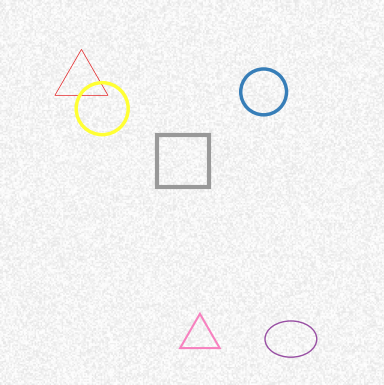[{"shape": "triangle", "thickness": 0.5, "radius": 0.4, "center": [0.212, 0.792]}, {"shape": "circle", "thickness": 2.5, "radius": 0.3, "center": [0.685, 0.761]}, {"shape": "oval", "thickness": 1, "radius": 0.34, "center": [0.756, 0.119]}, {"shape": "circle", "thickness": 2.5, "radius": 0.34, "center": [0.265, 0.718]}, {"shape": "triangle", "thickness": 1.5, "radius": 0.3, "center": [0.519, 0.126]}, {"shape": "square", "thickness": 3, "radius": 0.34, "center": [0.474, 0.581]}]